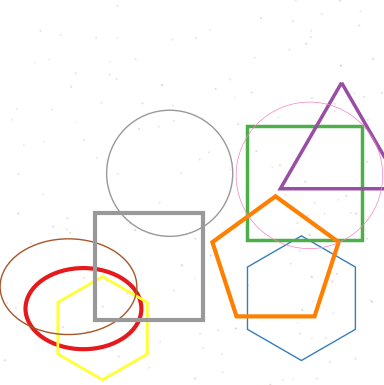[{"shape": "oval", "thickness": 3, "radius": 0.75, "center": [0.217, 0.198]}, {"shape": "hexagon", "thickness": 1, "radius": 0.81, "center": [0.783, 0.225]}, {"shape": "square", "thickness": 2.5, "radius": 0.74, "center": [0.79, 0.525]}, {"shape": "triangle", "thickness": 2.5, "radius": 0.92, "center": [0.887, 0.602]}, {"shape": "pentagon", "thickness": 3, "radius": 0.86, "center": [0.716, 0.318]}, {"shape": "hexagon", "thickness": 2, "radius": 0.67, "center": [0.266, 0.147]}, {"shape": "oval", "thickness": 1, "radius": 0.89, "center": [0.178, 0.255]}, {"shape": "circle", "thickness": 0.5, "radius": 0.95, "center": [0.804, 0.545]}, {"shape": "circle", "thickness": 1, "radius": 0.82, "center": [0.441, 0.55]}, {"shape": "square", "thickness": 3, "radius": 0.7, "center": [0.387, 0.307]}]